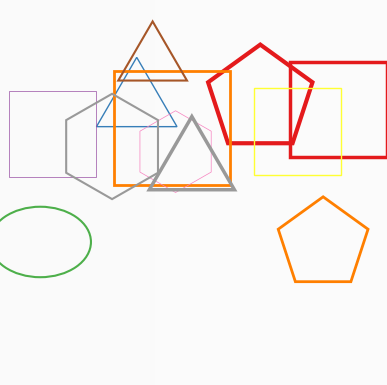[{"shape": "pentagon", "thickness": 3, "radius": 0.71, "center": [0.672, 0.743]}, {"shape": "square", "thickness": 2.5, "radius": 0.62, "center": [0.874, 0.716]}, {"shape": "triangle", "thickness": 1, "radius": 0.6, "center": [0.353, 0.731]}, {"shape": "oval", "thickness": 1.5, "radius": 0.65, "center": [0.104, 0.372]}, {"shape": "square", "thickness": 0.5, "radius": 0.56, "center": [0.135, 0.651]}, {"shape": "square", "thickness": 2, "radius": 0.75, "center": [0.443, 0.668]}, {"shape": "pentagon", "thickness": 2, "radius": 0.61, "center": [0.834, 0.367]}, {"shape": "square", "thickness": 1, "radius": 0.57, "center": [0.768, 0.658]}, {"shape": "triangle", "thickness": 1.5, "radius": 0.51, "center": [0.394, 0.842]}, {"shape": "hexagon", "thickness": 0.5, "radius": 0.53, "center": [0.453, 0.606]}, {"shape": "hexagon", "thickness": 1.5, "radius": 0.68, "center": [0.289, 0.62]}, {"shape": "triangle", "thickness": 2.5, "radius": 0.63, "center": [0.495, 0.571]}]